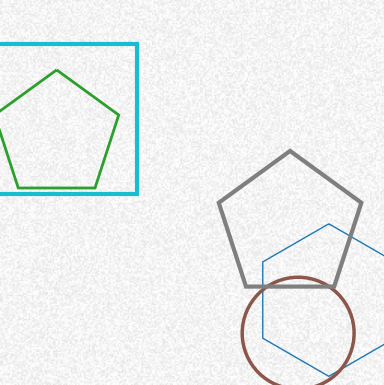[{"shape": "hexagon", "thickness": 1, "radius": 0.99, "center": [0.854, 0.221]}, {"shape": "pentagon", "thickness": 2, "radius": 0.85, "center": [0.147, 0.649]}, {"shape": "circle", "thickness": 2.5, "radius": 0.73, "center": [0.774, 0.135]}, {"shape": "pentagon", "thickness": 3, "radius": 0.97, "center": [0.753, 0.413]}, {"shape": "square", "thickness": 3, "radius": 0.97, "center": [0.161, 0.692]}]